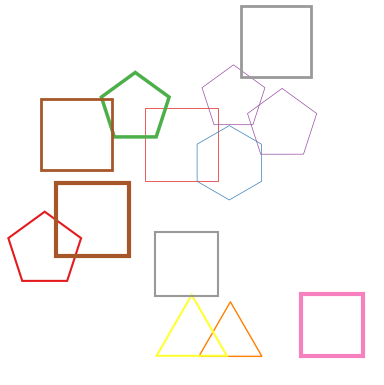[{"shape": "square", "thickness": 0.5, "radius": 0.47, "center": [0.472, 0.624]}, {"shape": "pentagon", "thickness": 1.5, "radius": 0.5, "center": [0.116, 0.351]}, {"shape": "hexagon", "thickness": 0.5, "radius": 0.48, "center": [0.596, 0.577]}, {"shape": "pentagon", "thickness": 2.5, "radius": 0.46, "center": [0.351, 0.719]}, {"shape": "pentagon", "thickness": 0.5, "radius": 0.47, "center": [0.733, 0.676]}, {"shape": "pentagon", "thickness": 0.5, "radius": 0.43, "center": [0.606, 0.746]}, {"shape": "triangle", "thickness": 1, "radius": 0.47, "center": [0.598, 0.122]}, {"shape": "triangle", "thickness": 1.5, "radius": 0.53, "center": [0.498, 0.129]}, {"shape": "square", "thickness": 2, "radius": 0.46, "center": [0.199, 0.65]}, {"shape": "square", "thickness": 3, "radius": 0.47, "center": [0.241, 0.43]}, {"shape": "square", "thickness": 3, "radius": 0.41, "center": [0.863, 0.156]}, {"shape": "square", "thickness": 1.5, "radius": 0.41, "center": [0.485, 0.314]}, {"shape": "square", "thickness": 2, "radius": 0.46, "center": [0.717, 0.892]}]